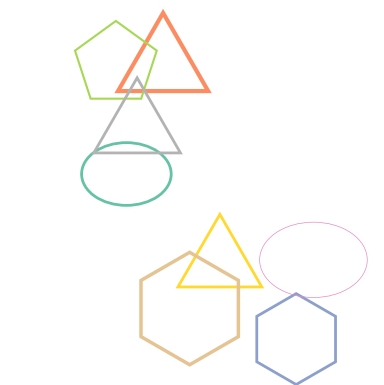[{"shape": "oval", "thickness": 2, "radius": 0.58, "center": [0.328, 0.548]}, {"shape": "triangle", "thickness": 3, "radius": 0.68, "center": [0.424, 0.831]}, {"shape": "hexagon", "thickness": 2, "radius": 0.59, "center": [0.769, 0.119]}, {"shape": "oval", "thickness": 0.5, "radius": 0.7, "center": [0.814, 0.325]}, {"shape": "pentagon", "thickness": 1.5, "radius": 0.56, "center": [0.301, 0.834]}, {"shape": "triangle", "thickness": 2, "radius": 0.63, "center": [0.571, 0.318]}, {"shape": "hexagon", "thickness": 2.5, "radius": 0.73, "center": [0.493, 0.199]}, {"shape": "triangle", "thickness": 2, "radius": 0.65, "center": [0.356, 0.668]}]